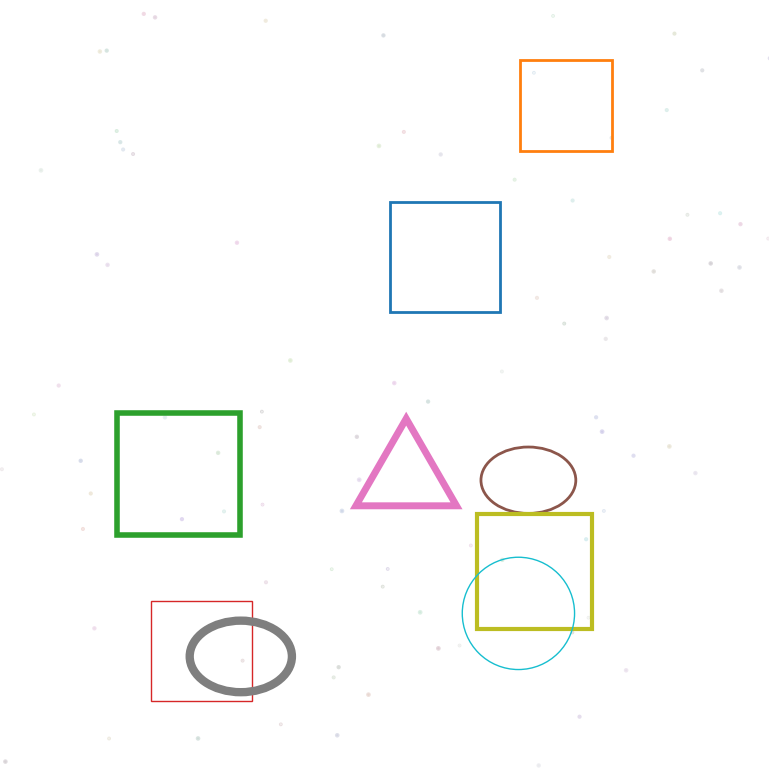[{"shape": "square", "thickness": 1, "radius": 0.36, "center": [0.578, 0.666]}, {"shape": "square", "thickness": 1, "radius": 0.3, "center": [0.735, 0.863]}, {"shape": "square", "thickness": 2, "radius": 0.4, "center": [0.232, 0.385]}, {"shape": "square", "thickness": 0.5, "radius": 0.33, "center": [0.262, 0.155]}, {"shape": "oval", "thickness": 1, "radius": 0.31, "center": [0.686, 0.376]}, {"shape": "triangle", "thickness": 2.5, "radius": 0.38, "center": [0.528, 0.381]}, {"shape": "oval", "thickness": 3, "radius": 0.33, "center": [0.313, 0.148]}, {"shape": "square", "thickness": 1.5, "radius": 0.37, "center": [0.695, 0.258]}, {"shape": "circle", "thickness": 0.5, "radius": 0.36, "center": [0.673, 0.203]}]